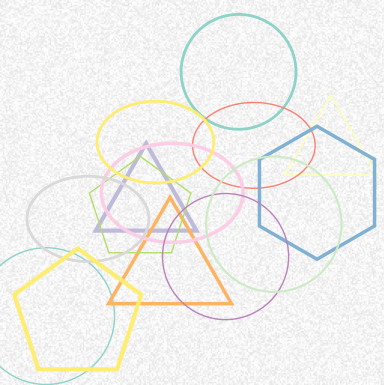[{"shape": "circle", "thickness": 2, "radius": 0.75, "center": [0.62, 0.813]}, {"shape": "circle", "thickness": 1, "radius": 0.89, "center": [0.12, 0.179]}, {"shape": "triangle", "thickness": 1, "radius": 0.69, "center": [0.859, 0.615]}, {"shape": "triangle", "thickness": 3, "radius": 0.76, "center": [0.379, 0.476]}, {"shape": "oval", "thickness": 1, "radius": 0.8, "center": [0.659, 0.622]}, {"shape": "hexagon", "thickness": 2.5, "radius": 0.86, "center": [0.823, 0.499]}, {"shape": "triangle", "thickness": 2.5, "radius": 0.92, "center": [0.442, 0.303]}, {"shape": "pentagon", "thickness": 1, "radius": 0.69, "center": [0.364, 0.456]}, {"shape": "oval", "thickness": 2.5, "radius": 0.92, "center": [0.447, 0.499]}, {"shape": "oval", "thickness": 2, "radius": 0.79, "center": [0.229, 0.431]}, {"shape": "circle", "thickness": 1, "radius": 0.82, "center": [0.586, 0.334]}, {"shape": "circle", "thickness": 1.5, "radius": 0.88, "center": [0.711, 0.418]}, {"shape": "oval", "thickness": 2, "radius": 0.76, "center": [0.404, 0.631]}, {"shape": "pentagon", "thickness": 3, "radius": 0.87, "center": [0.202, 0.181]}]